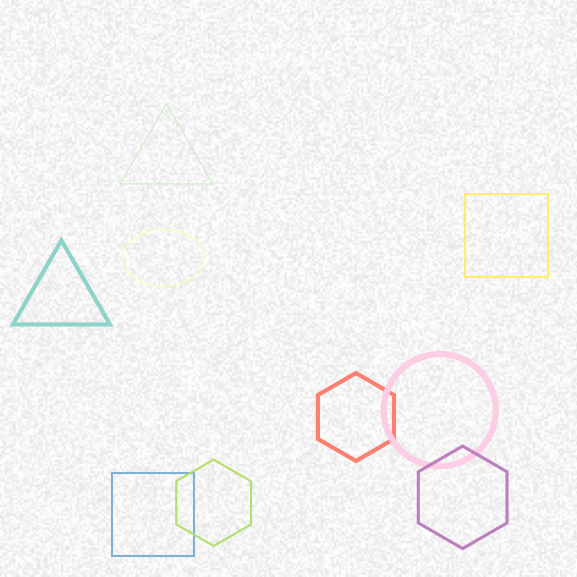[{"shape": "triangle", "thickness": 2, "radius": 0.49, "center": [0.106, 0.486]}, {"shape": "oval", "thickness": 0.5, "radius": 0.35, "center": [0.283, 0.553]}, {"shape": "hexagon", "thickness": 2, "radius": 0.38, "center": [0.616, 0.277]}, {"shape": "square", "thickness": 1, "radius": 0.36, "center": [0.265, 0.108]}, {"shape": "hexagon", "thickness": 1, "radius": 0.37, "center": [0.37, 0.128]}, {"shape": "circle", "thickness": 3, "radius": 0.48, "center": [0.761, 0.289]}, {"shape": "hexagon", "thickness": 1.5, "radius": 0.44, "center": [0.801, 0.138]}, {"shape": "triangle", "thickness": 0.5, "radius": 0.46, "center": [0.288, 0.727]}, {"shape": "square", "thickness": 1, "radius": 0.36, "center": [0.877, 0.591]}]